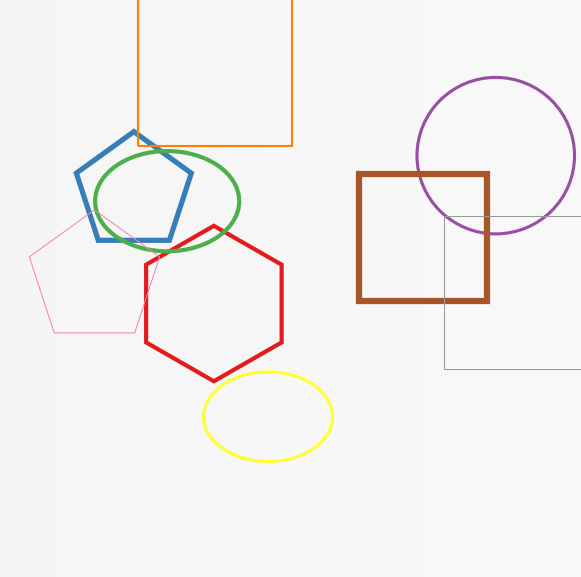[{"shape": "hexagon", "thickness": 2, "radius": 0.67, "center": [0.368, 0.474]}, {"shape": "pentagon", "thickness": 2.5, "radius": 0.52, "center": [0.23, 0.667]}, {"shape": "oval", "thickness": 2, "radius": 0.62, "center": [0.288, 0.651]}, {"shape": "circle", "thickness": 1.5, "radius": 0.68, "center": [0.853, 0.73]}, {"shape": "square", "thickness": 1, "radius": 0.66, "center": [0.371, 0.878]}, {"shape": "oval", "thickness": 1.5, "radius": 0.55, "center": [0.461, 0.278]}, {"shape": "square", "thickness": 3, "radius": 0.55, "center": [0.728, 0.588]}, {"shape": "pentagon", "thickness": 0.5, "radius": 0.59, "center": [0.163, 0.518]}, {"shape": "square", "thickness": 0.5, "radius": 0.66, "center": [0.896, 0.492]}]